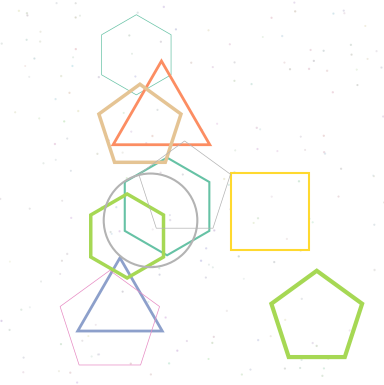[{"shape": "hexagon", "thickness": 1.5, "radius": 0.63, "center": [0.434, 0.464]}, {"shape": "hexagon", "thickness": 0.5, "radius": 0.52, "center": [0.354, 0.858]}, {"shape": "triangle", "thickness": 2, "radius": 0.72, "center": [0.419, 0.697]}, {"shape": "triangle", "thickness": 2, "radius": 0.63, "center": [0.312, 0.204]}, {"shape": "pentagon", "thickness": 0.5, "radius": 0.68, "center": [0.285, 0.162]}, {"shape": "hexagon", "thickness": 2.5, "radius": 0.55, "center": [0.33, 0.387]}, {"shape": "pentagon", "thickness": 3, "radius": 0.62, "center": [0.823, 0.173]}, {"shape": "square", "thickness": 1.5, "radius": 0.5, "center": [0.702, 0.451]}, {"shape": "pentagon", "thickness": 2.5, "radius": 0.56, "center": [0.363, 0.669]}, {"shape": "circle", "thickness": 1.5, "radius": 0.61, "center": [0.391, 0.428]}, {"shape": "pentagon", "thickness": 0.5, "radius": 0.63, "center": [0.48, 0.509]}]